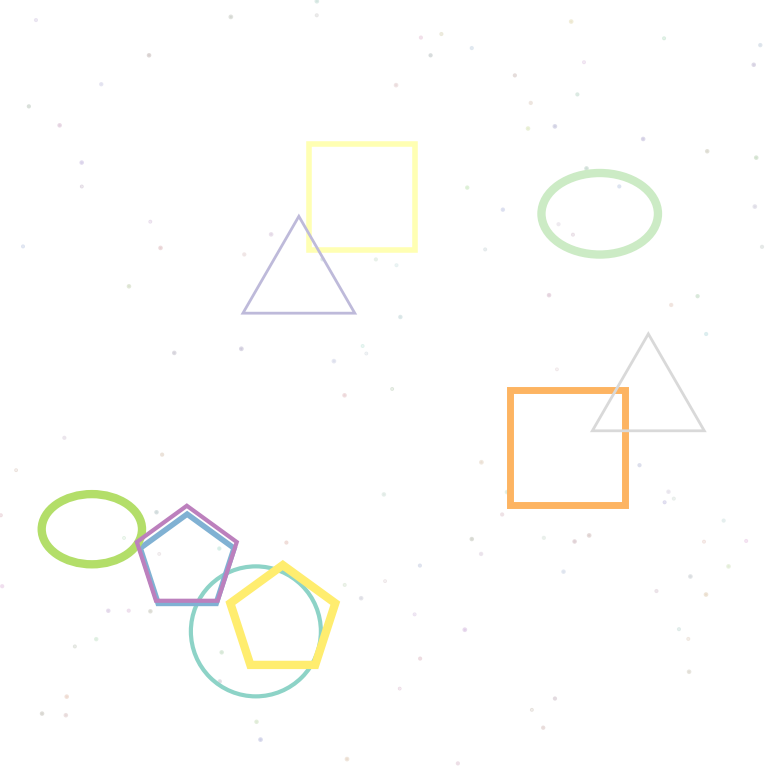[{"shape": "circle", "thickness": 1.5, "radius": 0.42, "center": [0.332, 0.18]}, {"shape": "square", "thickness": 2, "radius": 0.35, "center": [0.47, 0.744]}, {"shape": "triangle", "thickness": 1, "radius": 0.42, "center": [0.388, 0.635]}, {"shape": "pentagon", "thickness": 2, "radius": 0.32, "center": [0.243, 0.268]}, {"shape": "square", "thickness": 2.5, "radius": 0.37, "center": [0.737, 0.419]}, {"shape": "oval", "thickness": 3, "radius": 0.33, "center": [0.119, 0.313]}, {"shape": "triangle", "thickness": 1, "radius": 0.42, "center": [0.842, 0.482]}, {"shape": "pentagon", "thickness": 1.5, "radius": 0.34, "center": [0.243, 0.275]}, {"shape": "oval", "thickness": 3, "radius": 0.38, "center": [0.779, 0.722]}, {"shape": "pentagon", "thickness": 3, "radius": 0.36, "center": [0.367, 0.194]}]